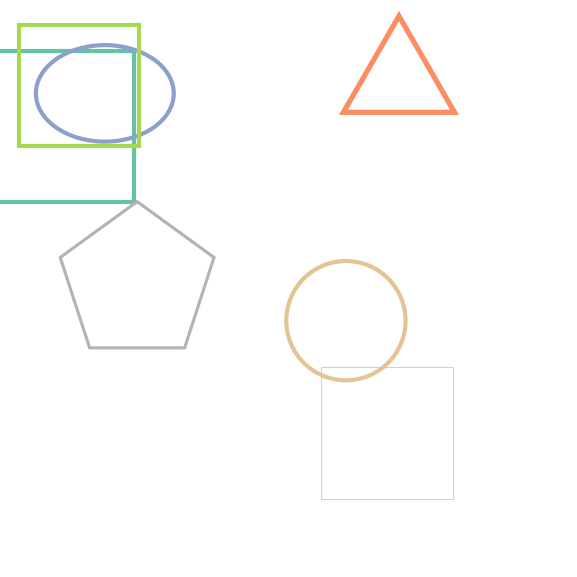[{"shape": "square", "thickness": 2, "radius": 0.65, "center": [0.102, 0.78]}, {"shape": "triangle", "thickness": 2.5, "radius": 0.56, "center": [0.691, 0.86]}, {"shape": "oval", "thickness": 2, "radius": 0.6, "center": [0.182, 0.837]}, {"shape": "square", "thickness": 2, "radius": 0.52, "center": [0.137, 0.851]}, {"shape": "square", "thickness": 0.5, "radius": 0.57, "center": [0.67, 0.25]}, {"shape": "circle", "thickness": 2, "radius": 0.52, "center": [0.599, 0.444]}, {"shape": "pentagon", "thickness": 1.5, "radius": 0.7, "center": [0.237, 0.51]}]